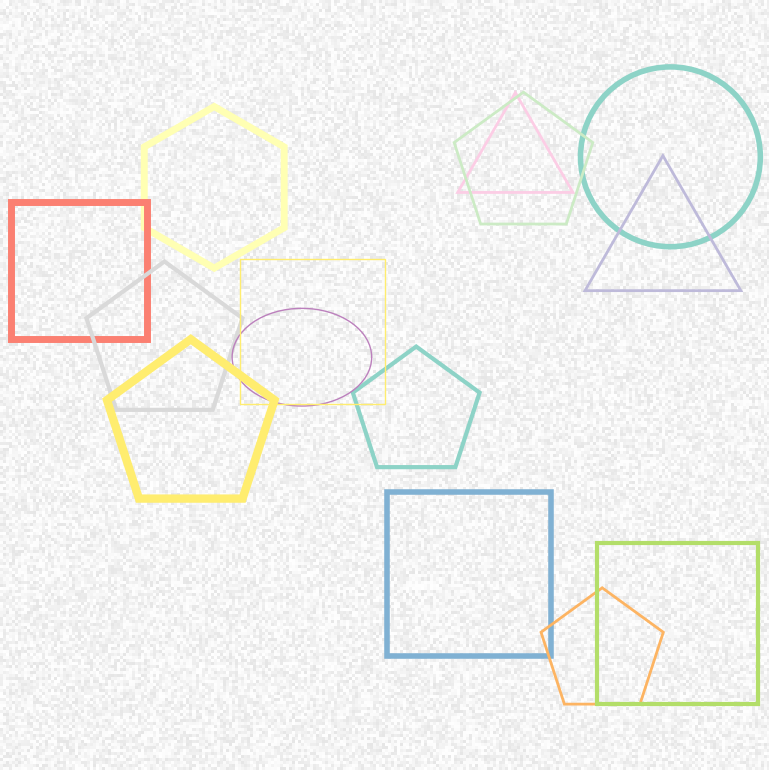[{"shape": "pentagon", "thickness": 1.5, "radius": 0.43, "center": [0.541, 0.463]}, {"shape": "circle", "thickness": 2, "radius": 0.58, "center": [0.871, 0.796]}, {"shape": "hexagon", "thickness": 2.5, "radius": 0.52, "center": [0.278, 0.757]}, {"shape": "triangle", "thickness": 1, "radius": 0.58, "center": [0.861, 0.681]}, {"shape": "square", "thickness": 2.5, "radius": 0.44, "center": [0.102, 0.649]}, {"shape": "square", "thickness": 2, "radius": 0.53, "center": [0.609, 0.255]}, {"shape": "pentagon", "thickness": 1, "radius": 0.42, "center": [0.782, 0.153]}, {"shape": "square", "thickness": 1.5, "radius": 0.52, "center": [0.88, 0.191]}, {"shape": "triangle", "thickness": 1, "radius": 0.43, "center": [0.669, 0.793]}, {"shape": "pentagon", "thickness": 1.5, "radius": 0.53, "center": [0.214, 0.554]}, {"shape": "oval", "thickness": 0.5, "radius": 0.45, "center": [0.392, 0.536]}, {"shape": "pentagon", "thickness": 1, "radius": 0.47, "center": [0.68, 0.786]}, {"shape": "pentagon", "thickness": 3, "radius": 0.57, "center": [0.248, 0.445]}, {"shape": "square", "thickness": 0.5, "radius": 0.47, "center": [0.406, 0.57]}]